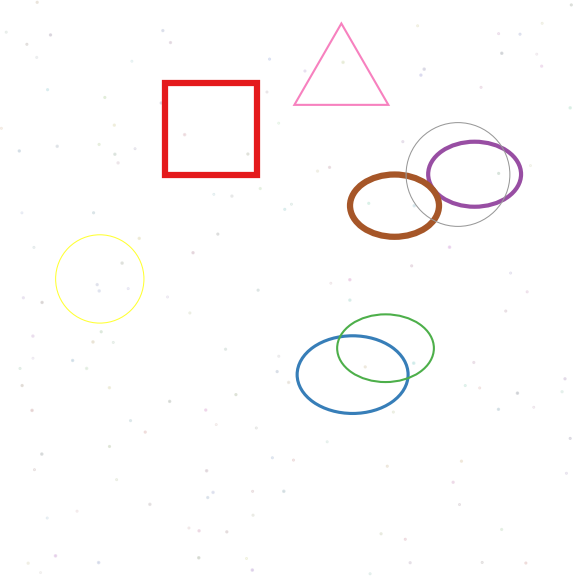[{"shape": "square", "thickness": 3, "radius": 0.4, "center": [0.365, 0.776]}, {"shape": "oval", "thickness": 1.5, "radius": 0.48, "center": [0.611, 0.35]}, {"shape": "oval", "thickness": 1, "radius": 0.42, "center": [0.668, 0.396]}, {"shape": "oval", "thickness": 2, "radius": 0.4, "center": [0.822, 0.697]}, {"shape": "circle", "thickness": 0.5, "radius": 0.38, "center": [0.173, 0.516]}, {"shape": "oval", "thickness": 3, "radius": 0.39, "center": [0.683, 0.643]}, {"shape": "triangle", "thickness": 1, "radius": 0.47, "center": [0.591, 0.865]}, {"shape": "circle", "thickness": 0.5, "radius": 0.45, "center": [0.793, 0.697]}]